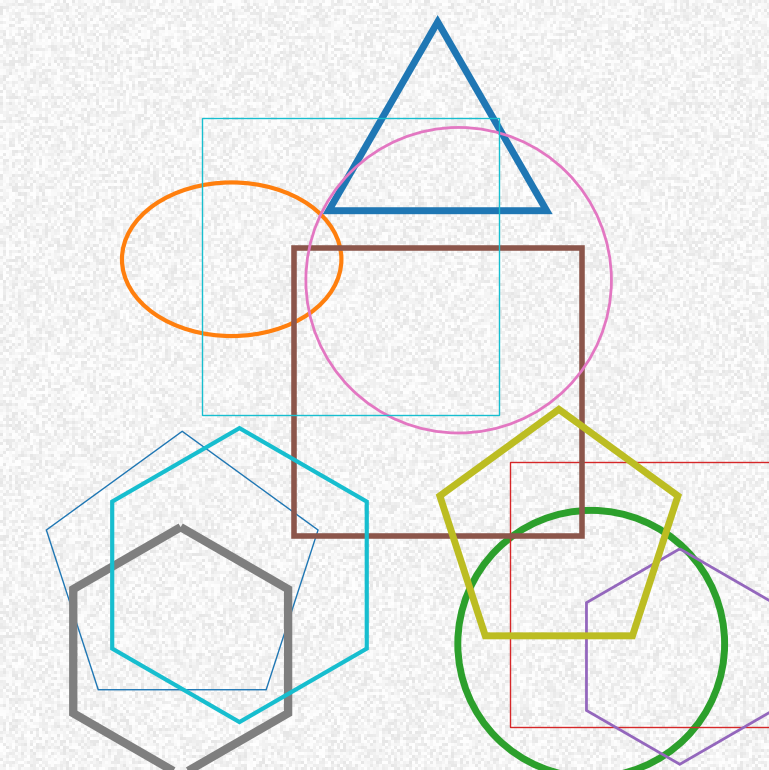[{"shape": "triangle", "thickness": 2.5, "radius": 0.82, "center": [0.568, 0.808]}, {"shape": "pentagon", "thickness": 0.5, "radius": 0.93, "center": [0.237, 0.254]}, {"shape": "oval", "thickness": 1.5, "radius": 0.71, "center": [0.301, 0.663]}, {"shape": "circle", "thickness": 2.5, "radius": 0.87, "center": [0.768, 0.164]}, {"shape": "square", "thickness": 0.5, "radius": 0.86, "center": [0.834, 0.228]}, {"shape": "hexagon", "thickness": 1, "radius": 0.7, "center": [0.883, 0.147]}, {"shape": "square", "thickness": 2, "radius": 0.94, "center": [0.568, 0.491]}, {"shape": "circle", "thickness": 1, "radius": 0.99, "center": [0.596, 0.636]}, {"shape": "hexagon", "thickness": 3, "radius": 0.81, "center": [0.235, 0.154]}, {"shape": "pentagon", "thickness": 2.5, "radius": 0.81, "center": [0.726, 0.306]}, {"shape": "square", "thickness": 0.5, "radius": 0.96, "center": [0.455, 0.654]}, {"shape": "hexagon", "thickness": 1.5, "radius": 0.95, "center": [0.311, 0.253]}]